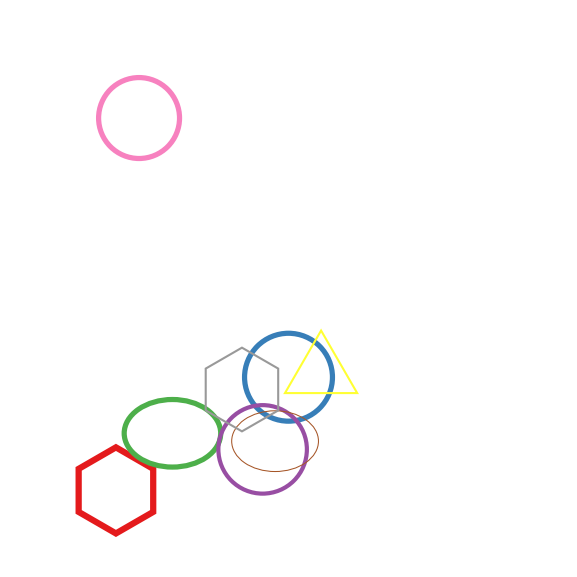[{"shape": "hexagon", "thickness": 3, "radius": 0.37, "center": [0.201, 0.15]}, {"shape": "circle", "thickness": 2.5, "radius": 0.38, "center": [0.5, 0.346]}, {"shape": "oval", "thickness": 2.5, "radius": 0.42, "center": [0.299, 0.249]}, {"shape": "circle", "thickness": 2, "radius": 0.38, "center": [0.455, 0.221]}, {"shape": "triangle", "thickness": 1, "radius": 0.36, "center": [0.556, 0.355]}, {"shape": "oval", "thickness": 0.5, "radius": 0.38, "center": [0.476, 0.235]}, {"shape": "circle", "thickness": 2.5, "radius": 0.35, "center": [0.241, 0.795]}, {"shape": "hexagon", "thickness": 1, "radius": 0.36, "center": [0.419, 0.325]}]